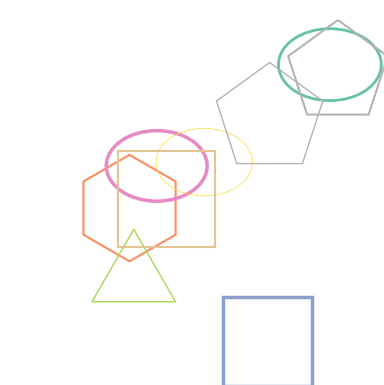[{"shape": "oval", "thickness": 2, "radius": 0.67, "center": [0.857, 0.832]}, {"shape": "hexagon", "thickness": 1.5, "radius": 0.69, "center": [0.336, 0.459]}, {"shape": "square", "thickness": 2.5, "radius": 0.58, "center": [0.695, 0.113]}, {"shape": "oval", "thickness": 2.5, "radius": 0.65, "center": [0.407, 0.569]}, {"shape": "triangle", "thickness": 1, "radius": 0.63, "center": [0.347, 0.279]}, {"shape": "oval", "thickness": 0.5, "radius": 0.63, "center": [0.53, 0.579]}, {"shape": "square", "thickness": 1.5, "radius": 0.63, "center": [0.433, 0.483]}, {"shape": "pentagon", "thickness": 1.5, "radius": 0.68, "center": [0.878, 0.812]}, {"shape": "pentagon", "thickness": 1, "radius": 0.73, "center": [0.7, 0.693]}]